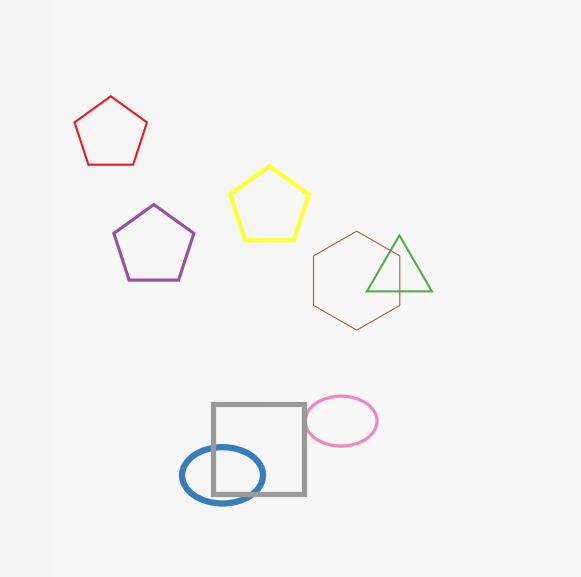[{"shape": "pentagon", "thickness": 1, "radius": 0.33, "center": [0.191, 0.767]}, {"shape": "oval", "thickness": 3, "radius": 0.35, "center": [0.383, 0.176]}, {"shape": "triangle", "thickness": 1, "radius": 0.32, "center": [0.687, 0.527]}, {"shape": "pentagon", "thickness": 1.5, "radius": 0.36, "center": [0.265, 0.573]}, {"shape": "pentagon", "thickness": 2, "radius": 0.35, "center": [0.464, 0.641]}, {"shape": "hexagon", "thickness": 0.5, "radius": 0.43, "center": [0.614, 0.513]}, {"shape": "oval", "thickness": 1.5, "radius": 0.31, "center": [0.587, 0.27]}, {"shape": "square", "thickness": 2.5, "radius": 0.39, "center": [0.444, 0.222]}]